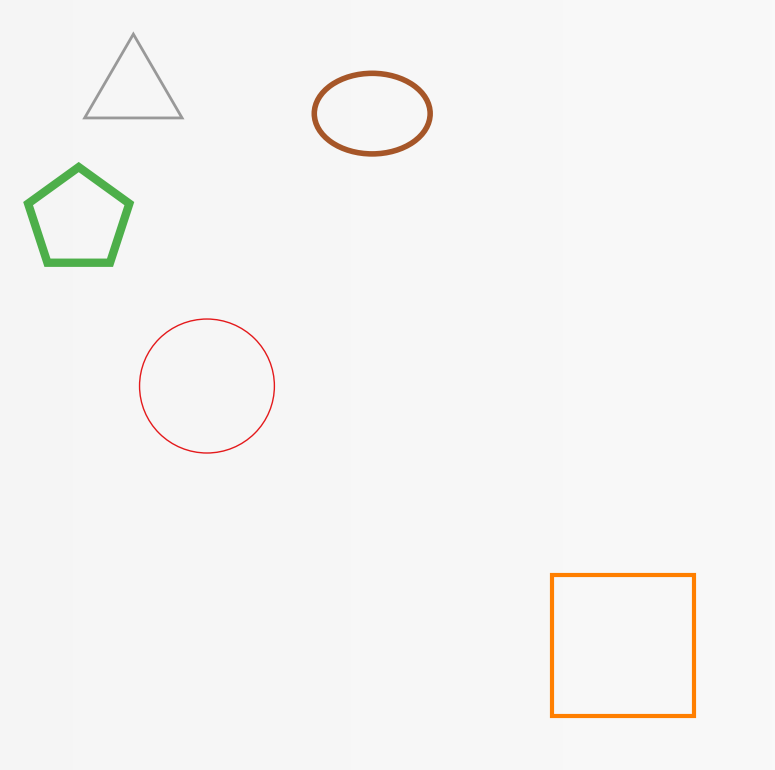[{"shape": "circle", "thickness": 0.5, "radius": 0.43, "center": [0.267, 0.499]}, {"shape": "pentagon", "thickness": 3, "radius": 0.34, "center": [0.102, 0.714]}, {"shape": "square", "thickness": 1.5, "radius": 0.46, "center": [0.804, 0.162]}, {"shape": "oval", "thickness": 2, "radius": 0.37, "center": [0.48, 0.852]}, {"shape": "triangle", "thickness": 1, "radius": 0.36, "center": [0.172, 0.883]}]